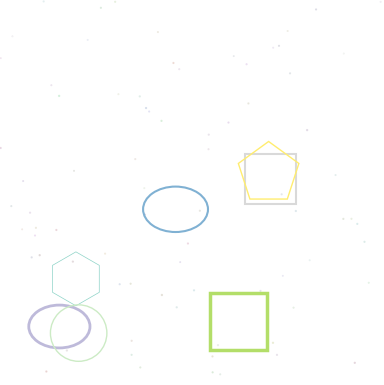[{"shape": "hexagon", "thickness": 0.5, "radius": 0.35, "center": [0.197, 0.276]}, {"shape": "oval", "thickness": 2, "radius": 0.4, "center": [0.154, 0.152]}, {"shape": "oval", "thickness": 1.5, "radius": 0.42, "center": [0.456, 0.456]}, {"shape": "square", "thickness": 2.5, "radius": 0.37, "center": [0.619, 0.165]}, {"shape": "square", "thickness": 1.5, "radius": 0.33, "center": [0.703, 0.535]}, {"shape": "circle", "thickness": 1, "radius": 0.37, "center": [0.204, 0.135]}, {"shape": "pentagon", "thickness": 1, "radius": 0.41, "center": [0.698, 0.55]}]